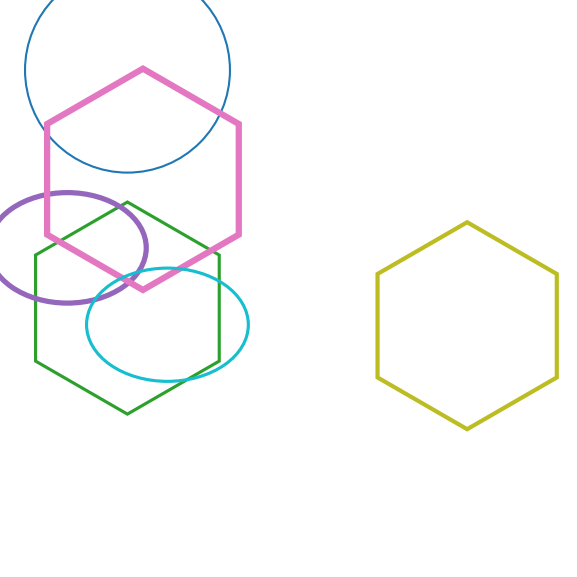[{"shape": "circle", "thickness": 1, "radius": 0.89, "center": [0.221, 0.878]}, {"shape": "hexagon", "thickness": 1.5, "radius": 0.92, "center": [0.221, 0.466]}, {"shape": "oval", "thickness": 2.5, "radius": 0.68, "center": [0.117, 0.57]}, {"shape": "hexagon", "thickness": 3, "radius": 0.96, "center": [0.248, 0.689]}, {"shape": "hexagon", "thickness": 2, "radius": 0.9, "center": [0.809, 0.435]}, {"shape": "oval", "thickness": 1.5, "radius": 0.7, "center": [0.29, 0.437]}]